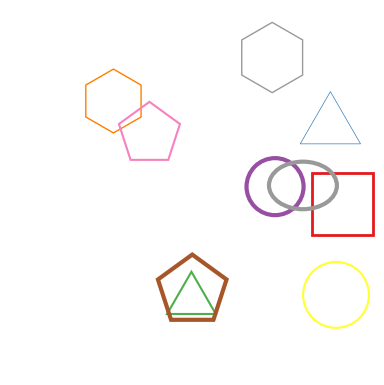[{"shape": "square", "thickness": 2, "radius": 0.4, "center": [0.889, 0.47]}, {"shape": "triangle", "thickness": 0.5, "radius": 0.45, "center": [0.858, 0.672]}, {"shape": "triangle", "thickness": 1.5, "radius": 0.37, "center": [0.497, 0.221]}, {"shape": "circle", "thickness": 3, "radius": 0.37, "center": [0.714, 0.515]}, {"shape": "hexagon", "thickness": 1, "radius": 0.41, "center": [0.295, 0.738]}, {"shape": "circle", "thickness": 1.5, "radius": 0.43, "center": [0.873, 0.234]}, {"shape": "pentagon", "thickness": 3, "radius": 0.47, "center": [0.499, 0.245]}, {"shape": "pentagon", "thickness": 1.5, "radius": 0.42, "center": [0.388, 0.652]}, {"shape": "oval", "thickness": 3, "radius": 0.44, "center": [0.787, 0.518]}, {"shape": "hexagon", "thickness": 1, "radius": 0.46, "center": [0.707, 0.851]}]